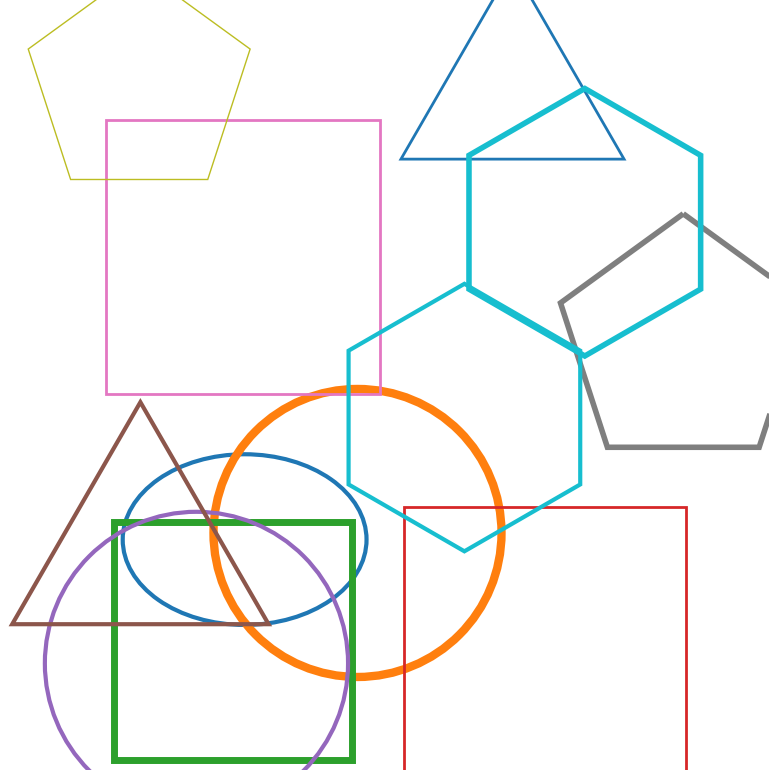[{"shape": "triangle", "thickness": 1, "radius": 0.84, "center": [0.666, 0.877]}, {"shape": "oval", "thickness": 1.5, "radius": 0.79, "center": [0.318, 0.299]}, {"shape": "circle", "thickness": 3, "radius": 0.94, "center": [0.464, 0.308]}, {"shape": "square", "thickness": 2.5, "radius": 0.77, "center": [0.302, 0.168]}, {"shape": "square", "thickness": 1, "radius": 0.92, "center": [0.708, 0.158]}, {"shape": "circle", "thickness": 1.5, "radius": 0.98, "center": [0.255, 0.138]}, {"shape": "triangle", "thickness": 1.5, "radius": 0.96, "center": [0.182, 0.285]}, {"shape": "square", "thickness": 1, "radius": 0.89, "center": [0.316, 0.666]}, {"shape": "pentagon", "thickness": 2, "radius": 0.84, "center": [0.887, 0.555]}, {"shape": "pentagon", "thickness": 0.5, "radius": 0.76, "center": [0.181, 0.889]}, {"shape": "hexagon", "thickness": 2, "radius": 0.87, "center": [0.759, 0.711]}, {"shape": "hexagon", "thickness": 1.5, "radius": 0.87, "center": [0.603, 0.458]}]